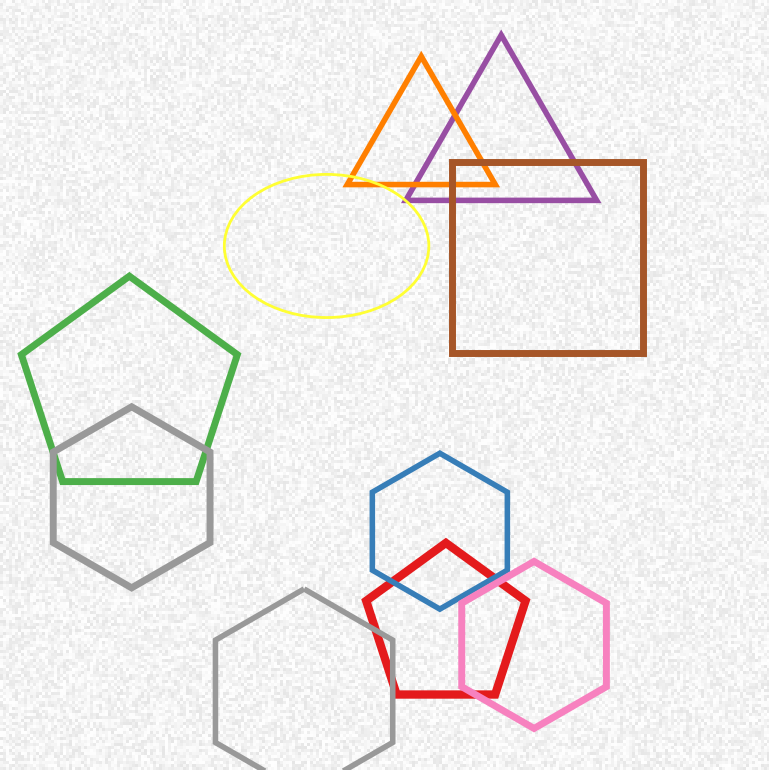[{"shape": "pentagon", "thickness": 3, "radius": 0.54, "center": [0.579, 0.186]}, {"shape": "hexagon", "thickness": 2, "radius": 0.51, "center": [0.571, 0.31]}, {"shape": "pentagon", "thickness": 2.5, "radius": 0.74, "center": [0.168, 0.494]}, {"shape": "triangle", "thickness": 2, "radius": 0.72, "center": [0.651, 0.811]}, {"shape": "triangle", "thickness": 2, "radius": 0.56, "center": [0.547, 0.816]}, {"shape": "oval", "thickness": 1, "radius": 0.66, "center": [0.424, 0.681]}, {"shape": "square", "thickness": 2.5, "radius": 0.62, "center": [0.711, 0.666]}, {"shape": "hexagon", "thickness": 2.5, "radius": 0.54, "center": [0.694, 0.162]}, {"shape": "hexagon", "thickness": 2.5, "radius": 0.59, "center": [0.171, 0.354]}, {"shape": "hexagon", "thickness": 2, "radius": 0.66, "center": [0.395, 0.102]}]